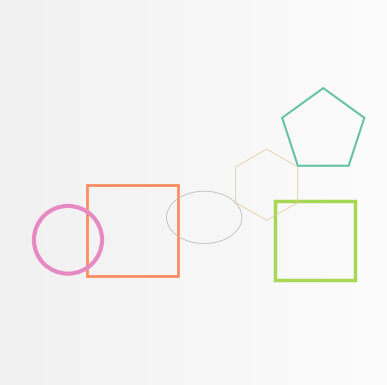[{"shape": "pentagon", "thickness": 1.5, "radius": 0.56, "center": [0.834, 0.66]}, {"shape": "square", "thickness": 2, "radius": 0.59, "center": [0.341, 0.402]}, {"shape": "circle", "thickness": 3, "radius": 0.44, "center": [0.175, 0.377]}, {"shape": "square", "thickness": 2.5, "radius": 0.52, "center": [0.813, 0.376]}, {"shape": "hexagon", "thickness": 0.5, "radius": 0.46, "center": [0.688, 0.52]}, {"shape": "oval", "thickness": 0.5, "radius": 0.49, "center": [0.527, 0.435]}]